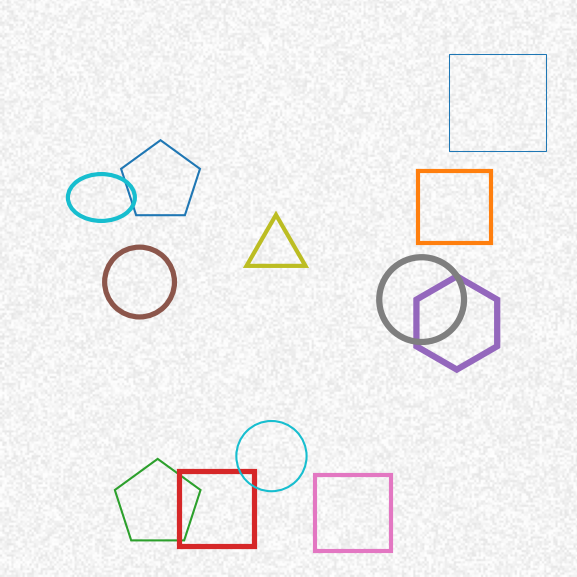[{"shape": "pentagon", "thickness": 1, "radius": 0.36, "center": [0.278, 0.685]}, {"shape": "square", "thickness": 0.5, "radius": 0.42, "center": [0.862, 0.821]}, {"shape": "square", "thickness": 2, "radius": 0.32, "center": [0.786, 0.641]}, {"shape": "pentagon", "thickness": 1, "radius": 0.39, "center": [0.273, 0.127]}, {"shape": "square", "thickness": 2.5, "radius": 0.32, "center": [0.375, 0.119]}, {"shape": "hexagon", "thickness": 3, "radius": 0.4, "center": [0.791, 0.44]}, {"shape": "circle", "thickness": 2.5, "radius": 0.3, "center": [0.242, 0.511]}, {"shape": "square", "thickness": 2, "radius": 0.33, "center": [0.611, 0.11]}, {"shape": "circle", "thickness": 3, "radius": 0.37, "center": [0.73, 0.48]}, {"shape": "triangle", "thickness": 2, "radius": 0.29, "center": [0.478, 0.568]}, {"shape": "oval", "thickness": 2, "radius": 0.29, "center": [0.176, 0.657]}, {"shape": "circle", "thickness": 1, "radius": 0.3, "center": [0.47, 0.209]}]